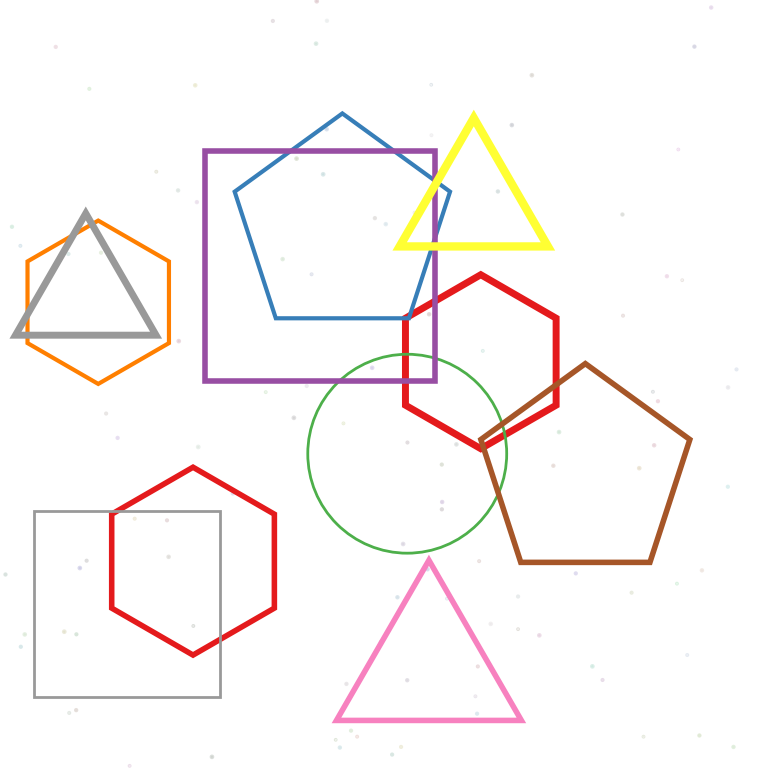[{"shape": "hexagon", "thickness": 2.5, "radius": 0.56, "center": [0.624, 0.53]}, {"shape": "hexagon", "thickness": 2, "radius": 0.61, "center": [0.251, 0.271]}, {"shape": "pentagon", "thickness": 1.5, "radius": 0.74, "center": [0.445, 0.706]}, {"shape": "circle", "thickness": 1, "radius": 0.65, "center": [0.529, 0.411]}, {"shape": "square", "thickness": 2, "radius": 0.75, "center": [0.416, 0.655]}, {"shape": "hexagon", "thickness": 1.5, "radius": 0.53, "center": [0.128, 0.607]}, {"shape": "triangle", "thickness": 3, "radius": 0.56, "center": [0.615, 0.736]}, {"shape": "pentagon", "thickness": 2, "radius": 0.71, "center": [0.76, 0.385]}, {"shape": "triangle", "thickness": 2, "radius": 0.69, "center": [0.557, 0.134]}, {"shape": "square", "thickness": 1, "radius": 0.6, "center": [0.165, 0.216]}, {"shape": "triangle", "thickness": 2.5, "radius": 0.53, "center": [0.111, 0.617]}]